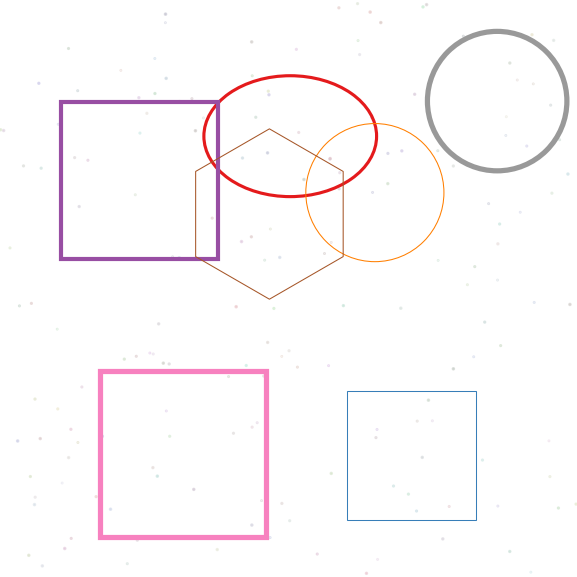[{"shape": "oval", "thickness": 1.5, "radius": 0.75, "center": [0.503, 0.763]}, {"shape": "square", "thickness": 0.5, "radius": 0.56, "center": [0.713, 0.21]}, {"shape": "square", "thickness": 2, "radius": 0.68, "center": [0.241, 0.687]}, {"shape": "circle", "thickness": 0.5, "radius": 0.6, "center": [0.649, 0.666]}, {"shape": "hexagon", "thickness": 0.5, "radius": 0.74, "center": [0.467, 0.629]}, {"shape": "square", "thickness": 2.5, "radius": 0.72, "center": [0.316, 0.213]}, {"shape": "circle", "thickness": 2.5, "radius": 0.6, "center": [0.861, 0.824]}]